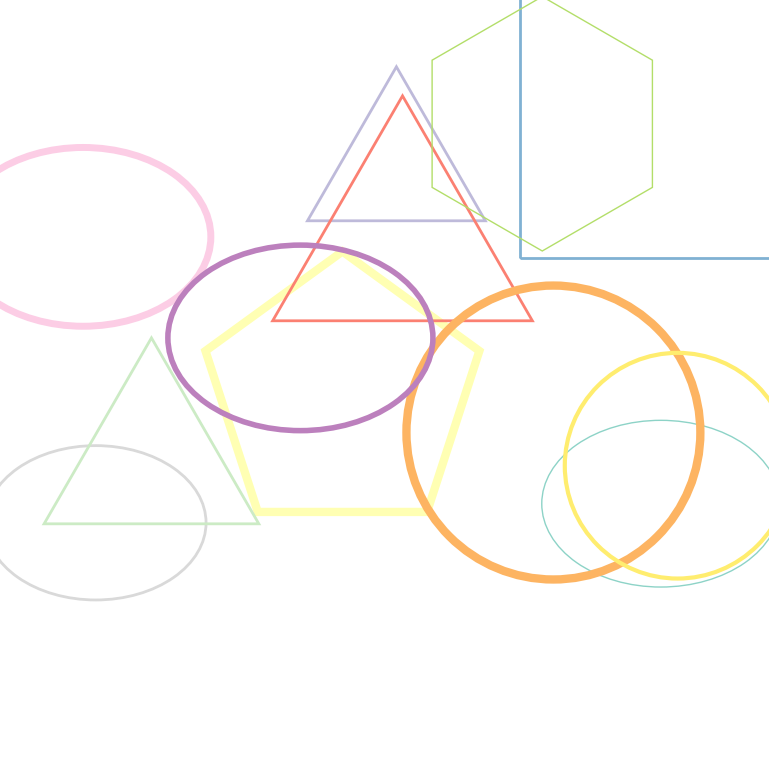[{"shape": "oval", "thickness": 0.5, "radius": 0.77, "center": [0.858, 0.346]}, {"shape": "pentagon", "thickness": 3, "radius": 0.94, "center": [0.445, 0.486]}, {"shape": "triangle", "thickness": 1, "radius": 0.67, "center": [0.515, 0.78]}, {"shape": "triangle", "thickness": 1, "radius": 0.97, "center": [0.523, 0.681]}, {"shape": "square", "thickness": 1, "radius": 0.96, "center": [0.866, 0.856]}, {"shape": "circle", "thickness": 3, "radius": 0.95, "center": [0.719, 0.438]}, {"shape": "hexagon", "thickness": 0.5, "radius": 0.83, "center": [0.704, 0.839]}, {"shape": "oval", "thickness": 2.5, "radius": 0.83, "center": [0.108, 0.692]}, {"shape": "oval", "thickness": 1, "radius": 0.72, "center": [0.124, 0.321]}, {"shape": "oval", "thickness": 2, "radius": 0.86, "center": [0.39, 0.561]}, {"shape": "triangle", "thickness": 1, "radius": 0.8, "center": [0.197, 0.4]}, {"shape": "circle", "thickness": 1.5, "radius": 0.73, "center": [0.88, 0.395]}]